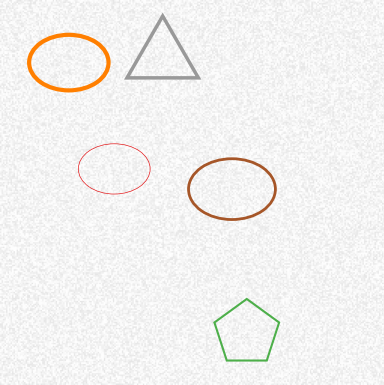[{"shape": "oval", "thickness": 0.5, "radius": 0.47, "center": [0.297, 0.561]}, {"shape": "pentagon", "thickness": 1.5, "radius": 0.44, "center": [0.641, 0.135]}, {"shape": "oval", "thickness": 3, "radius": 0.52, "center": [0.179, 0.837]}, {"shape": "oval", "thickness": 2, "radius": 0.56, "center": [0.603, 0.509]}, {"shape": "triangle", "thickness": 2.5, "radius": 0.54, "center": [0.423, 0.851]}]